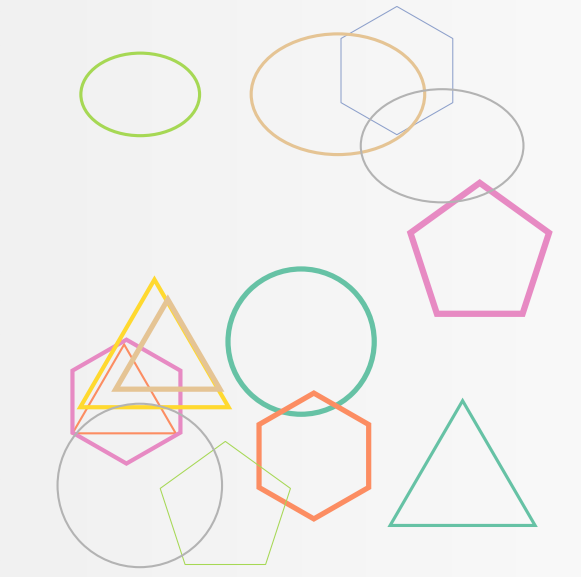[{"shape": "triangle", "thickness": 1.5, "radius": 0.72, "center": [0.796, 0.161]}, {"shape": "circle", "thickness": 2.5, "radius": 0.63, "center": [0.518, 0.408]}, {"shape": "hexagon", "thickness": 2.5, "radius": 0.54, "center": [0.54, 0.21]}, {"shape": "triangle", "thickness": 1, "radius": 0.51, "center": [0.214, 0.3]}, {"shape": "hexagon", "thickness": 0.5, "radius": 0.56, "center": [0.683, 0.877]}, {"shape": "hexagon", "thickness": 2, "radius": 0.54, "center": [0.218, 0.304]}, {"shape": "pentagon", "thickness": 3, "radius": 0.63, "center": [0.825, 0.557]}, {"shape": "pentagon", "thickness": 0.5, "radius": 0.59, "center": [0.388, 0.117]}, {"shape": "oval", "thickness": 1.5, "radius": 0.51, "center": [0.241, 0.836]}, {"shape": "triangle", "thickness": 2, "radius": 0.74, "center": [0.266, 0.368]}, {"shape": "oval", "thickness": 1.5, "radius": 0.75, "center": [0.581, 0.836]}, {"shape": "triangle", "thickness": 2.5, "radius": 0.52, "center": [0.289, 0.377]}, {"shape": "oval", "thickness": 1, "radius": 0.7, "center": [0.761, 0.747]}, {"shape": "circle", "thickness": 1, "radius": 0.71, "center": [0.241, 0.159]}]